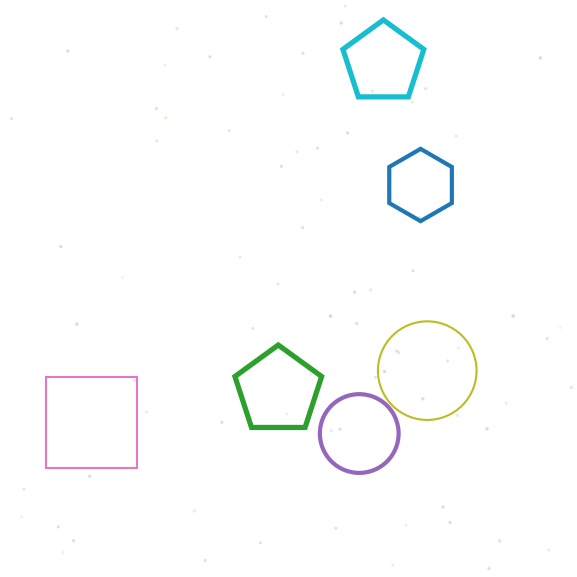[{"shape": "hexagon", "thickness": 2, "radius": 0.31, "center": [0.728, 0.679]}, {"shape": "pentagon", "thickness": 2.5, "radius": 0.39, "center": [0.482, 0.323]}, {"shape": "circle", "thickness": 2, "radius": 0.34, "center": [0.622, 0.248]}, {"shape": "square", "thickness": 1, "radius": 0.39, "center": [0.158, 0.267]}, {"shape": "circle", "thickness": 1, "radius": 0.43, "center": [0.74, 0.357]}, {"shape": "pentagon", "thickness": 2.5, "radius": 0.37, "center": [0.664, 0.891]}]